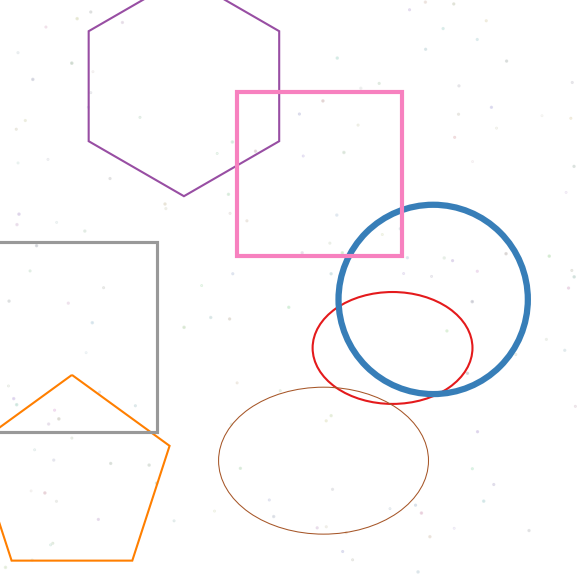[{"shape": "oval", "thickness": 1, "radius": 0.69, "center": [0.68, 0.397]}, {"shape": "circle", "thickness": 3, "radius": 0.82, "center": [0.75, 0.481]}, {"shape": "hexagon", "thickness": 1, "radius": 0.95, "center": [0.319, 0.85]}, {"shape": "pentagon", "thickness": 1, "radius": 0.89, "center": [0.125, 0.172]}, {"shape": "oval", "thickness": 0.5, "radius": 0.91, "center": [0.56, 0.201]}, {"shape": "square", "thickness": 2, "radius": 0.71, "center": [0.553, 0.698]}, {"shape": "square", "thickness": 1.5, "radius": 0.82, "center": [0.108, 0.416]}]